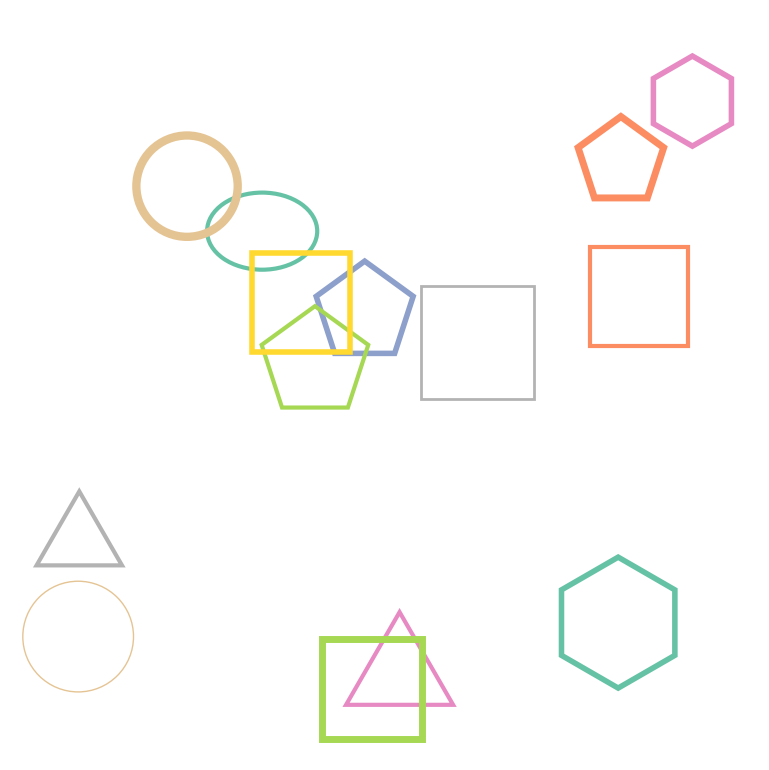[{"shape": "oval", "thickness": 1.5, "radius": 0.36, "center": [0.34, 0.7]}, {"shape": "hexagon", "thickness": 2, "radius": 0.43, "center": [0.803, 0.191]}, {"shape": "pentagon", "thickness": 2.5, "radius": 0.29, "center": [0.806, 0.79]}, {"shape": "square", "thickness": 1.5, "radius": 0.32, "center": [0.83, 0.615]}, {"shape": "pentagon", "thickness": 2, "radius": 0.33, "center": [0.474, 0.595]}, {"shape": "hexagon", "thickness": 2, "radius": 0.29, "center": [0.899, 0.869]}, {"shape": "triangle", "thickness": 1.5, "radius": 0.4, "center": [0.519, 0.125]}, {"shape": "square", "thickness": 2.5, "radius": 0.32, "center": [0.483, 0.105]}, {"shape": "pentagon", "thickness": 1.5, "radius": 0.36, "center": [0.409, 0.53]}, {"shape": "square", "thickness": 2, "radius": 0.32, "center": [0.391, 0.607]}, {"shape": "circle", "thickness": 3, "radius": 0.33, "center": [0.243, 0.758]}, {"shape": "circle", "thickness": 0.5, "radius": 0.36, "center": [0.102, 0.173]}, {"shape": "square", "thickness": 1, "radius": 0.37, "center": [0.62, 0.555]}, {"shape": "triangle", "thickness": 1.5, "radius": 0.32, "center": [0.103, 0.298]}]